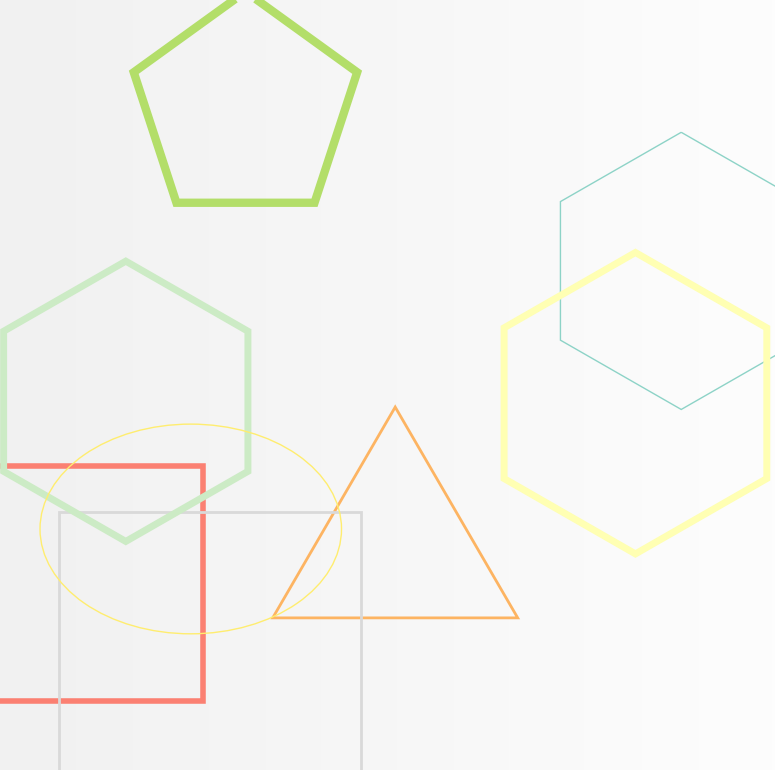[{"shape": "hexagon", "thickness": 0.5, "radius": 0.9, "center": [0.879, 0.648]}, {"shape": "hexagon", "thickness": 2.5, "radius": 0.98, "center": [0.82, 0.476]}, {"shape": "square", "thickness": 2, "radius": 0.76, "center": [0.11, 0.242]}, {"shape": "triangle", "thickness": 1, "radius": 0.91, "center": [0.51, 0.289]}, {"shape": "pentagon", "thickness": 3, "radius": 0.76, "center": [0.317, 0.859]}, {"shape": "square", "thickness": 1, "radius": 0.98, "center": [0.271, 0.14]}, {"shape": "hexagon", "thickness": 2.5, "radius": 0.91, "center": [0.162, 0.479]}, {"shape": "oval", "thickness": 0.5, "radius": 0.97, "center": [0.246, 0.313]}]